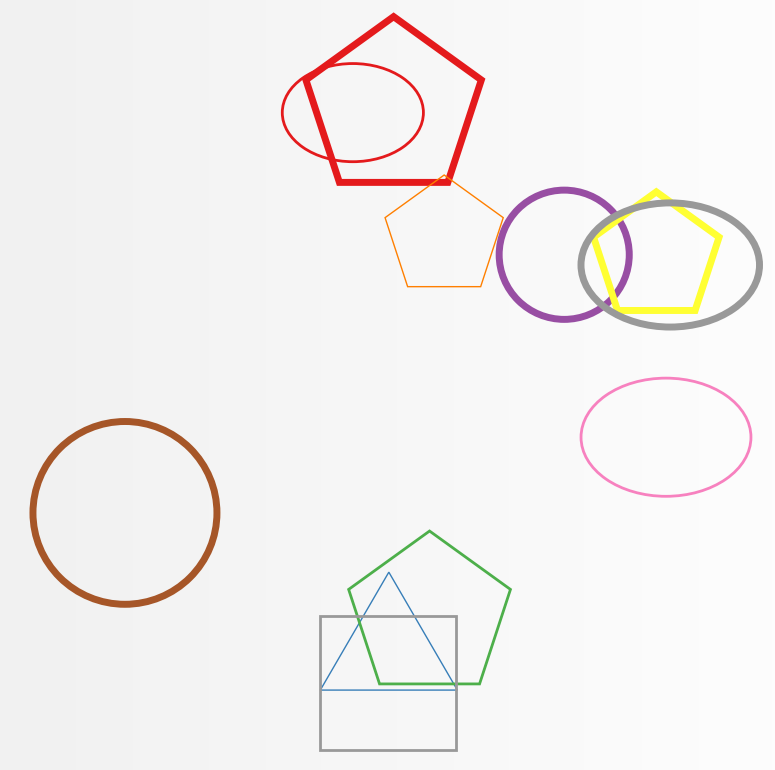[{"shape": "oval", "thickness": 1, "radius": 0.46, "center": [0.455, 0.854]}, {"shape": "pentagon", "thickness": 2.5, "radius": 0.59, "center": [0.508, 0.859]}, {"shape": "triangle", "thickness": 0.5, "radius": 0.51, "center": [0.502, 0.155]}, {"shape": "pentagon", "thickness": 1, "radius": 0.55, "center": [0.554, 0.201]}, {"shape": "circle", "thickness": 2.5, "radius": 0.42, "center": [0.728, 0.669]}, {"shape": "pentagon", "thickness": 0.5, "radius": 0.4, "center": [0.573, 0.693]}, {"shape": "pentagon", "thickness": 2.5, "radius": 0.43, "center": [0.847, 0.666]}, {"shape": "circle", "thickness": 2.5, "radius": 0.59, "center": [0.161, 0.334]}, {"shape": "oval", "thickness": 1, "radius": 0.55, "center": [0.859, 0.432]}, {"shape": "oval", "thickness": 2.5, "radius": 0.58, "center": [0.865, 0.656]}, {"shape": "square", "thickness": 1, "radius": 0.44, "center": [0.501, 0.113]}]